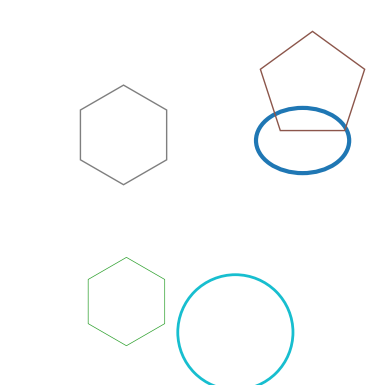[{"shape": "oval", "thickness": 3, "radius": 0.61, "center": [0.786, 0.635]}, {"shape": "hexagon", "thickness": 0.5, "radius": 0.57, "center": [0.328, 0.217]}, {"shape": "pentagon", "thickness": 1, "radius": 0.71, "center": [0.812, 0.776]}, {"shape": "hexagon", "thickness": 1, "radius": 0.65, "center": [0.321, 0.65]}, {"shape": "circle", "thickness": 2, "radius": 0.75, "center": [0.611, 0.137]}]